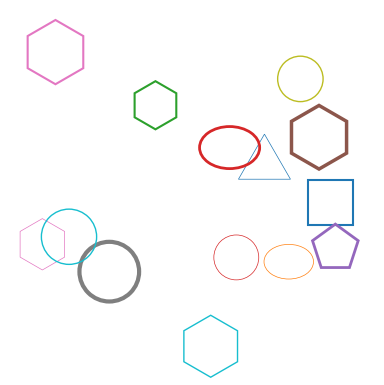[{"shape": "triangle", "thickness": 0.5, "radius": 0.39, "center": [0.687, 0.574]}, {"shape": "square", "thickness": 1.5, "radius": 0.29, "center": [0.858, 0.474]}, {"shape": "oval", "thickness": 0.5, "radius": 0.32, "center": [0.75, 0.32]}, {"shape": "hexagon", "thickness": 1.5, "radius": 0.31, "center": [0.404, 0.727]}, {"shape": "circle", "thickness": 0.5, "radius": 0.29, "center": [0.614, 0.331]}, {"shape": "oval", "thickness": 2, "radius": 0.39, "center": [0.596, 0.617]}, {"shape": "pentagon", "thickness": 2, "radius": 0.31, "center": [0.871, 0.356]}, {"shape": "hexagon", "thickness": 2.5, "radius": 0.41, "center": [0.829, 0.644]}, {"shape": "hexagon", "thickness": 1.5, "radius": 0.42, "center": [0.144, 0.865]}, {"shape": "hexagon", "thickness": 0.5, "radius": 0.33, "center": [0.11, 0.366]}, {"shape": "circle", "thickness": 3, "radius": 0.39, "center": [0.284, 0.294]}, {"shape": "circle", "thickness": 1, "radius": 0.3, "center": [0.78, 0.795]}, {"shape": "circle", "thickness": 1, "radius": 0.36, "center": [0.179, 0.385]}, {"shape": "hexagon", "thickness": 1, "radius": 0.4, "center": [0.547, 0.101]}]